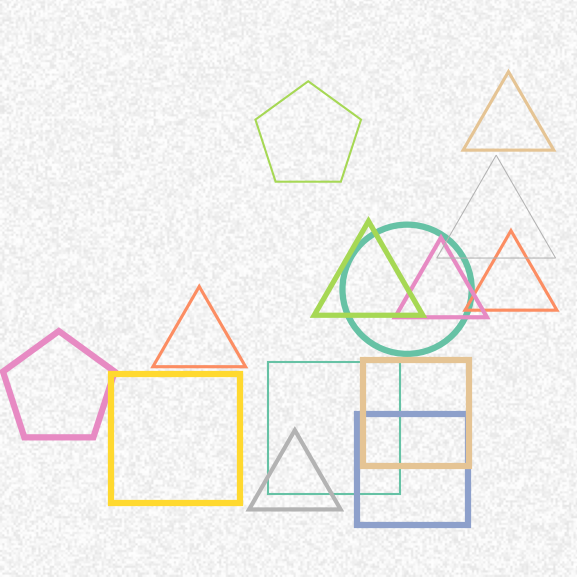[{"shape": "square", "thickness": 1, "radius": 0.57, "center": [0.578, 0.258]}, {"shape": "circle", "thickness": 3, "radius": 0.56, "center": [0.705, 0.498]}, {"shape": "triangle", "thickness": 1.5, "radius": 0.46, "center": [0.885, 0.508]}, {"shape": "triangle", "thickness": 1.5, "radius": 0.46, "center": [0.345, 0.41]}, {"shape": "square", "thickness": 3, "radius": 0.48, "center": [0.714, 0.186]}, {"shape": "triangle", "thickness": 2, "radius": 0.46, "center": [0.764, 0.496]}, {"shape": "pentagon", "thickness": 3, "radius": 0.51, "center": [0.102, 0.324]}, {"shape": "triangle", "thickness": 2.5, "radius": 0.54, "center": [0.638, 0.508]}, {"shape": "pentagon", "thickness": 1, "radius": 0.48, "center": [0.534, 0.762]}, {"shape": "square", "thickness": 3, "radius": 0.56, "center": [0.304, 0.24]}, {"shape": "triangle", "thickness": 1.5, "radius": 0.45, "center": [0.88, 0.784]}, {"shape": "square", "thickness": 3, "radius": 0.46, "center": [0.72, 0.284]}, {"shape": "triangle", "thickness": 2, "radius": 0.46, "center": [0.511, 0.163]}, {"shape": "triangle", "thickness": 0.5, "radius": 0.59, "center": [0.859, 0.612]}]